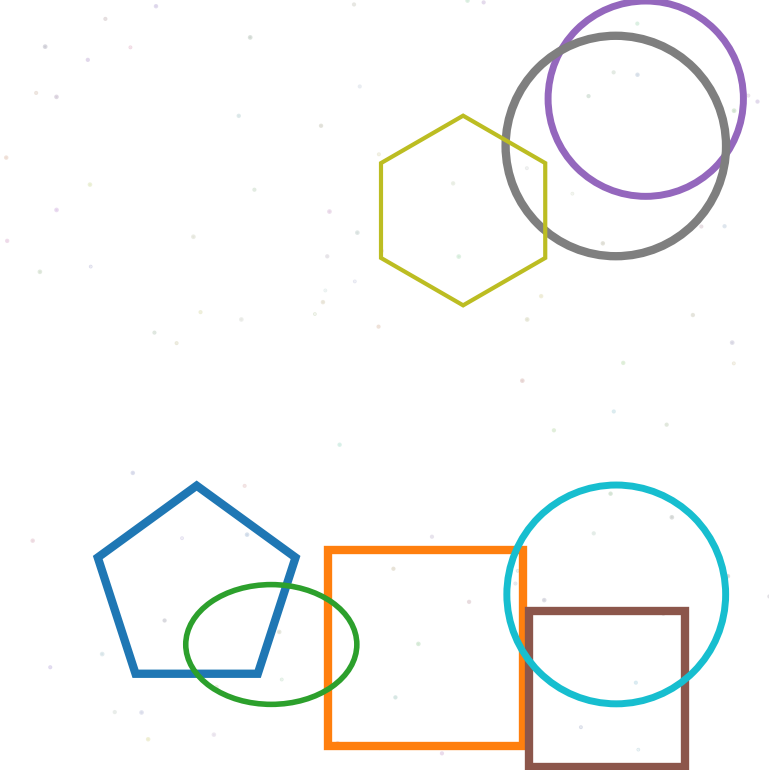[{"shape": "pentagon", "thickness": 3, "radius": 0.68, "center": [0.255, 0.234]}, {"shape": "square", "thickness": 3, "radius": 0.63, "center": [0.552, 0.159]}, {"shape": "oval", "thickness": 2, "radius": 0.56, "center": [0.352, 0.163]}, {"shape": "circle", "thickness": 2.5, "radius": 0.63, "center": [0.839, 0.872]}, {"shape": "square", "thickness": 3, "radius": 0.51, "center": [0.789, 0.105]}, {"shape": "circle", "thickness": 3, "radius": 0.72, "center": [0.8, 0.81]}, {"shape": "hexagon", "thickness": 1.5, "radius": 0.62, "center": [0.601, 0.727]}, {"shape": "circle", "thickness": 2.5, "radius": 0.71, "center": [0.8, 0.228]}]